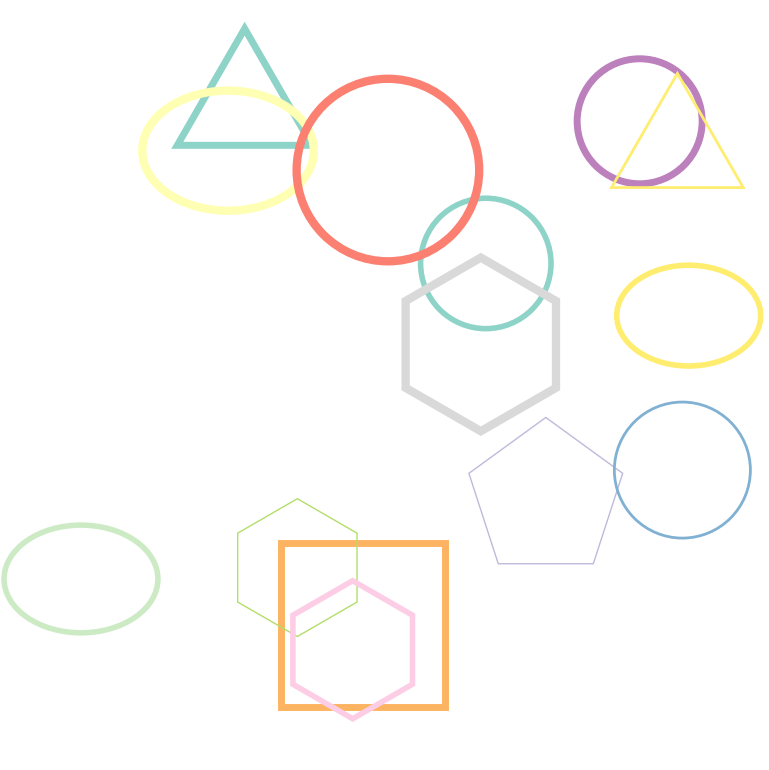[{"shape": "triangle", "thickness": 2.5, "radius": 0.51, "center": [0.318, 0.862]}, {"shape": "circle", "thickness": 2, "radius": 0.42, "center": [0.631, 0.658]}, {"shape": "oval", "thickness": 3, "radius": 0.56, "center": [0.296, 0.804]}, {"shape": "pentagon", "thickness": 0.5, "radius": 0.53, "center": [0.709, 0.353]}, {"shape": "circle", "thickness": 3, "radius": 0.59, "center": [0.504, 0.779]}, {"shape": "circle", "thickness": 1, "radius": 0.44, "center": [0.886, 0.39]}, {"shape": "square", "thickness": 2.5, "radius": 0.53, "center": [0.471, 0.188]}, {"shape": "hexagon", "thickness": 0.5, "radius": 0.45, "center": [0.386, 0.263]}, {"shape": "hexagon", "thickness": 2, "radius": 0.45, "center": [0.458, 0.156]}, {"shape": "hexagon", "thickness": 3, "radius": 0.56, "center": [0.624, 0.553]}, {"shape": "circle", "thickness": 2.5, "radius": 0.41, "center": [0.831, 0.842]}, {"shape": "oval", "thickness": 2, "radius": 0.5, "center": [0.105, 0.248]}, {"shape": "triangle", "thickness": 1, "radius": 0.49, "center": [0.88, 0.806]}, {"shape": "oval", "thickness": 2, "radius": 0.47, "center": [0.894, 0.59]}]